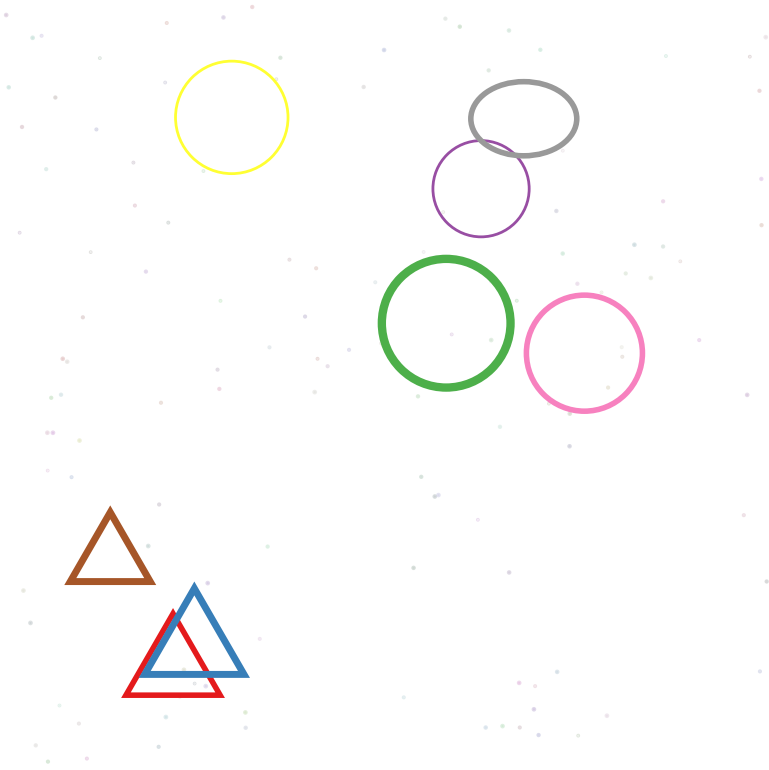[{"shape": "triangle", "thickness": 2, "radius": 0.35, "center": [0.225, 0.132]}, {"shape": "triangle", "thickness": 2.5, "radius": 0.37, "center": [0.252, 0.161]}, {"shape": "circle", "thickness": 3, "radius": 0.42, "center": [0.579, 0.58]}, {"shape": "circle", "thickness": 1, "radius": 0.31, "center": [0.625, 0.755]}, {"shape": "circle", "thickness": 1, "radius": 0.37, "center": [0.301, 0.848]}, {"shape": "triangle", "thickness": 2.5, "radius": 0.3, "center": [0.143, 0.275]}, {"shape": "circle", "thickness": 2, "radius": 0.38, "center": [0.759, 0.541]}, {"shape": "oval", "thickness": 2, "radius": 0.34, "center": [0.68, 0.846]}]